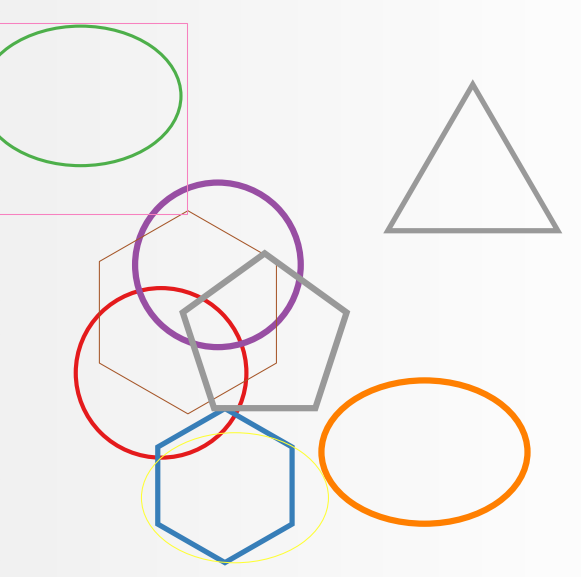[{"shape": "circle", "thickness": 2, "radius": 0.73, "center": [0.277, 0.353]}, {"shape": "hexagon", "thickness": 2.5, "radius": 0.67, "center": [0.387, 0.158]}, {"shape": "oval", "thickness": 1.5, "radius": 0.86, "center": [0.139, 0.833]}, {"shape": "circle", "thickness": 3, "radius": 0.71, "center": [0.375, 0.541]}, {"shape": "oval", "thickness": 3, "radius": 0.89, "center": [0.73, 0.216]}, {"shape": "oval", "thickness": 0.5, "radius": 0.8, "center": [0.404, 0.137]}, {"shape": "hexagon", "thickness": 0.5, "radius": 0.88, "center": [0.323, 0.458]}, {"shape": "square", "thickness": 0.5, "radius": 0.83, "center": [0.156, 0.793]}, {"shape": "pentagon", "thickness": 3, "radius": 0.74, "center": [0.455, 0.412]}, {"shape": "triangle", "thickness": 2.5, "radius": 0.84, "center": [0.813, 0.684]}]